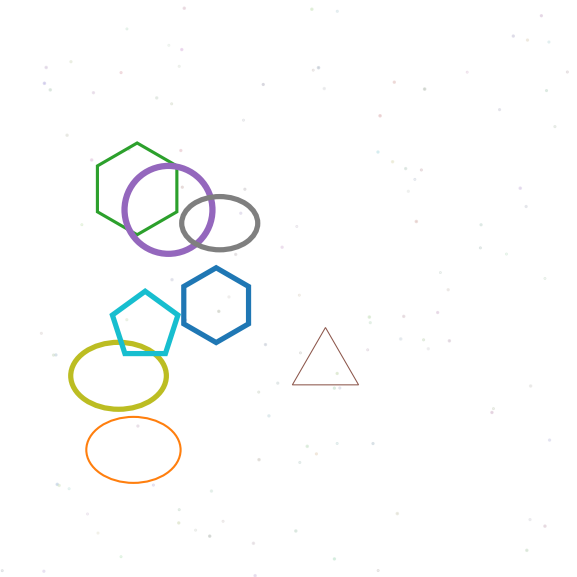[{"shape": "hexagon", "thickness": 2.5, "radius": 0.32, "center": [0.374, 0.471]}, {"shape": "oval", "thickness": 1, "radius": 0.41, "center": [0.231, 0.22]}, {"shape": "hexagon", "thickness": 1.5, "radius": 0.4, "center": [0.237, 0.672]}, {"shape": "circle", "thickness": 3, "radius": 0.38, "center": [0.292, 0.636]}, {"shape": "triangle", "thickness": 0.5, "radius": 0.33, "center": [0.564, 0.366]}, {"shape": "oval", "thickness": 2.5, "radius": 0.33, "center": [0.38, 0.613]}, {"shape": "oval", "thickness": 2.5, "radius": 0.41, "center": [0.205, 0.348]}, {"shape": "pentagon", "thickness": 2.5, "radius": 0.3, "center": [0.251, 0.435]}]